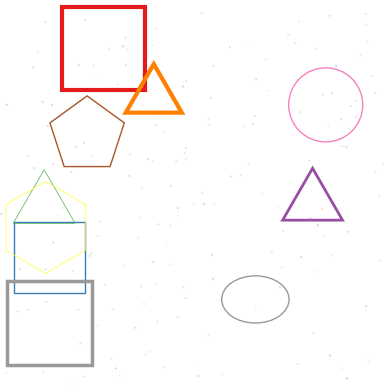[{"shape": "square", "thickness": 3, "radius": 0.54, "center": [0.269, 0.875]}, {"shape": "square", "thickness": 1, "radius": 0.46, "center": [0.128, 0.331]}, {"shape": "triangle", "thickness": 0.5, "radius": 0.46, "center": [0.115, 0.466]}, {"shape": "triangle", "thickness": 2, "radius": 0.45, "center": [0.812, 0.473]}, {"shape": "triangle", "thickness": 3, "radius": 0.42, "center": [0.399, 0.749]}, {"shape": "hexagon", "thickness": 0.5, "radius": 0.6, "center": [0.119, 0.409]}, {"shape": "pentagon", "thickness": 1, "radius": 0.51, "center": [0.226, 0.649]}, {"shape": "circle", "thickness": 1, "radius": 0.48, "center": [0.846, 0.728]}, {"shape": "oval", "thickness": 1, "radius": 0.44, "center": [0.663, 0.222]}, {"shape": "square", "thickness": 2.5, "radius": 0.55, "center": [0.128, 0.161]}]